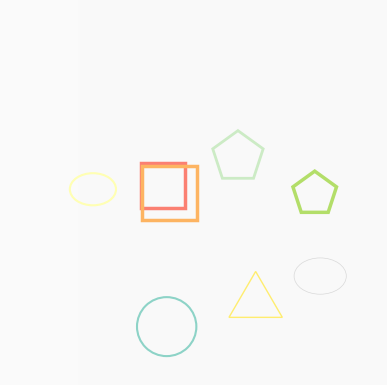[{"shape": "circle", "thickness": 1.5, "radius": 0.38, "center": [0.43, 0.152]}, {"shape": "oval", "thickness": 1.5, "radius": 0.3, "center": [0.24, 0.508]}, {"shape": "square", "thickness": 2.5, "radius": 0.29, "center": [0.421, 0.518]}, {"shape": "square", "thickness": 2.5, "radius": 0.35, "center": [0.437, 0.499]}, {"shape": "pentagon", "thickness": 2.5, "radius": 0.3, "center": [0.812, 0.496]}, {"shape": "oval", "thickness": 0.5, "radius": 0.34, "center": [0.826, 0.283]}, {"shape": "pentagon", "thickness": 2, "radius": 0.34, "center": [0.614, 0.592]}, {"shape": "triangle", "thickness": 1, "radius": 0.4, "center": [0.66, 0.215]}]